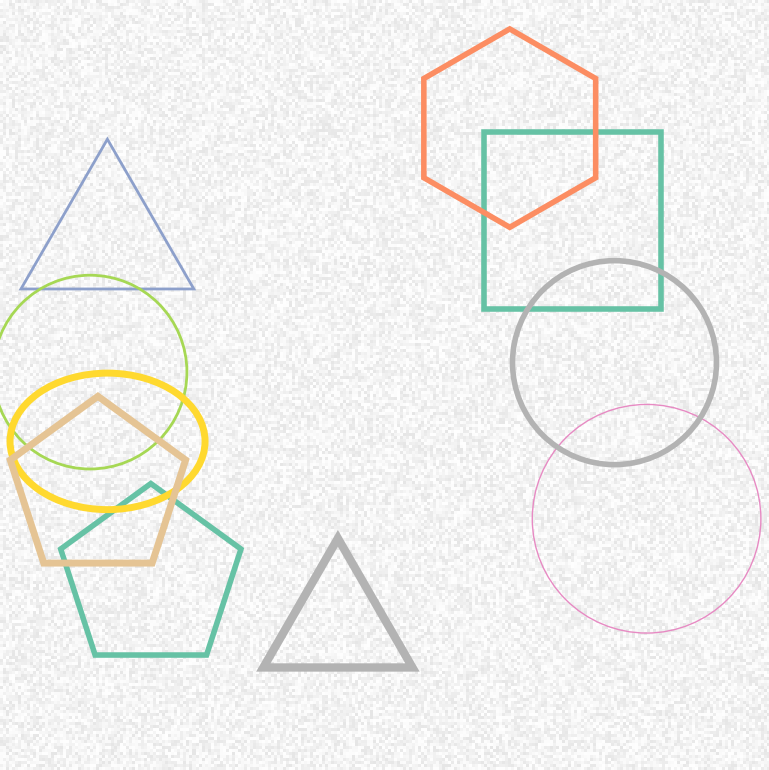[{"shape": "pentagon", "thickness": 2, "radius": 0.62, "center": [0.196, 0.249]}, {"shape": "square", "thickness": 2, "radius": 0.57, "center": [0.743, 0.714]}, {"shape": "hexagon", "thickness": 2, "radius": 0.64, "center": [0.662, 0.834]}, {"shape": "triangle", "thickness": 1, "radius": 0.65, "center": [0.139, 0.69]}, {"shape": "circle", "thickness": 0.5, "radius": 0.74, "center": [0.84, 0.326]}, {"shape": "circle", "thickness": 1, "radius": 0.63, "center": [0.117, 0.517]}, {"shape": "oval", "thickness": 2.5, "radius": 0.63, "center": [0.14, 0.427]}, {"shape": "pentagon", "thickness": 2.5, "radius": 0.6, "center": [0.127, 0.366]}, {"shape": "triangle", "thickness": 3, "radius": 0.56, "center": [0.439, 0.189]}, {"shape": "circle", "thickness": 2, "radius": 0.66, "center": [0.798, 0.529]}]